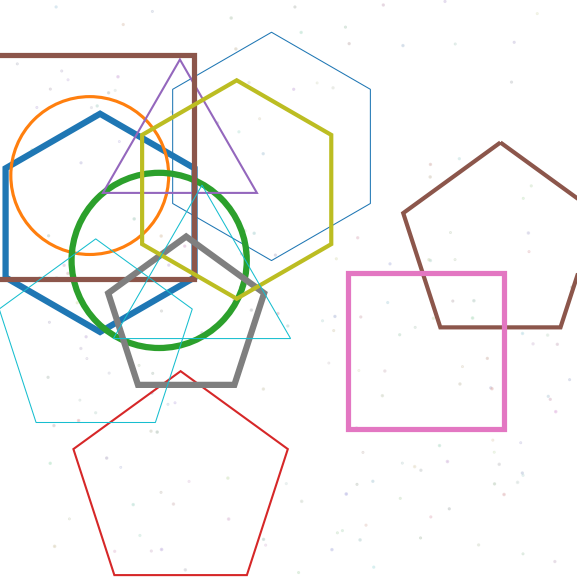[{"shape": "hexagon", "thickness": 3, "radius": 0.94, "center": [0.173, 0.613]}, {"shape": "hexagon", "thickness": 0.5, "radius": 0.99, "center": [0.47, 0.746]}, {"shape": "circle", "thickness": 1.5, "radius": 0.68, "center": [0.155, 0.695]}, {"shape": "circle", "thickness": 3, "radius": 0.76, "center": [0.276, 0.548]}, {"shape": "pentagon", "thickness": 1, "radius": 0.98, "center": [0.313, 0.161]}, {"shape": "triangle", "thickness": 1, "radius": 0.77, "center": [0.312, 0.742]}, {"shape": "pentagon", "thickness": 2, "radius": 0.88, "center": [0.867, 0.575]}, {"shape": "square", "thickness": 2.5, "radius": 0.97, "center": [0.142, 0.71]}, {"shape": "square", "thickness": 2.5, "radius": 0.68, "center": [0.737, 0.391]}, {"shape": "pentagon", "thickness": 3, "radius": 0.71, "center": [0.322, 0.448]}, {"shape": "hexagon", "thickness": 2, "radius": 0.95, "center": [0.41, 0.671]}, {"shape": "triangle", "thickness": 0.5, "radius": 0.89, "center": [0.35, 0.501]}, {"shape": "pentagon", "thickness": 0.5, "radius": 0.88, "center": [0.166, 0.41]}]